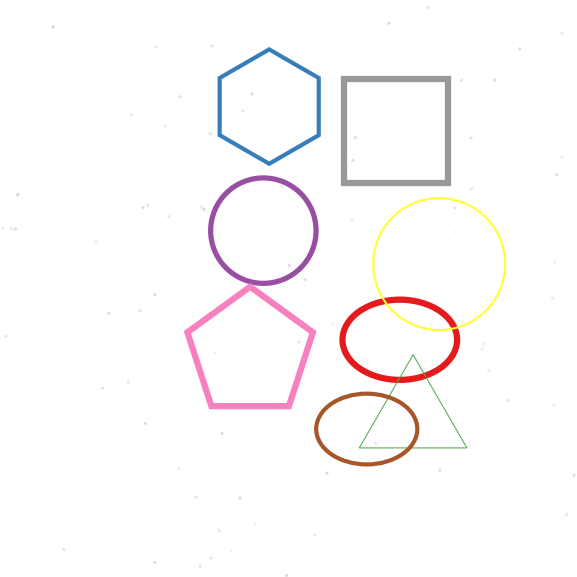[{"shape": "oval", "thickness": 3, "radius": 0.5, "center": [0.692, 0.411]}, {"shape": "hexagon", "thickness": 2, "radius": 0.5, "center": [0.466, 0.815]}, {"shape": "triangle", "thickness": 0.5, "radius": 0.54, "center": [0.715, 0.277]}, {"shape": "circle", "thickness": 2.5, "radius": 0.46, "center": [0.456, 0.6]}, {"shape": "circle", "thickness": 1, "radius": 0.57, "center": [0.76, 0.542]}, {"shape": "oval", "thickness": 2, "radius": 0.44, "center": [0.635, 0.256]}, {"shape": "pentagon", "thickness": 3, "radius": 0.57, "center": [0.433, 0.388]}, {"shape": "square", "thickness": 3, "radius": 0.45, "center": [0.686, 0.772]}]